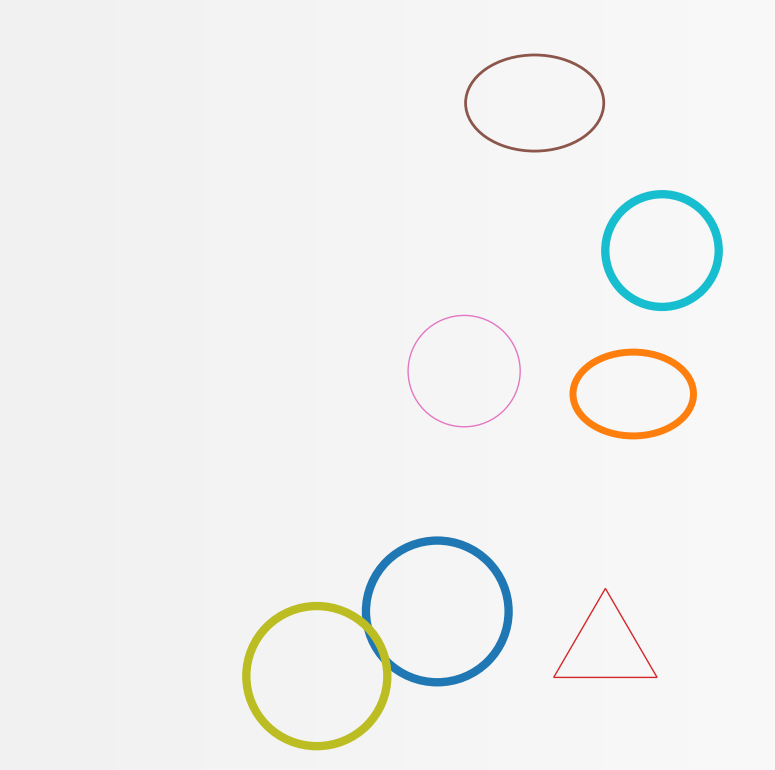[{"shape": "circle", "thickness": 3, "radius": 0.46, "center": [0.564, 0.206]}, {"shape": "oval", "thickness": 2.5, "radius": 0.39, "center": [0.817, 0.488]}, {"shape": "triangle", "thickness": 0.5, "radius": 0.39, "center": [0.781, 0.159]}, {"shape": "oval", "thickness": 1, "radius": 0.45, "center": [0.69, 0.866]}, {"shape": "circle", "thickness": 0.5, "radius": 0.36, "center": [0.599, 0.518]}, {"shape": "circle", "thickness": 3, "radius": 0.45, "center": [0.409, 0.122]}, {"shape": "circle", "thickness": 3, "radius": 0.37, "center": [0.854, 0.675]}]